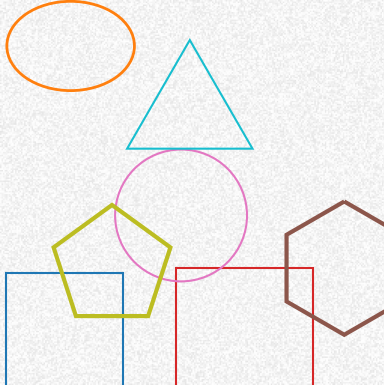[{"shape": "square", "thickness": 1.5, "radius": 0.76, "center": [0.168, 0.138]}, {"shape": "oval", "thickness": 2, "radius": 0.83, "center": [0.183, 0.881]}, {"shape": "square", "thickness": 1.5, "radius": 0.89, "center": [0.636, 0.125]}, {"shape": "hexagon", "thickness": 3, "radius": 0.87, "center": [0.894, 0.304]}, {"shape": "circle", "thickness": 1.5, "radius": 0.86, "center": [0.47, 0.44]}, {"shape": "pentagon", "thickness": 3, "radius": 0.8, "center": [0.291, 0.308]}, {"shape": "triangle", "thickness": 1.5, "radius": 0.94, "center": [0.493, 0.708]}]